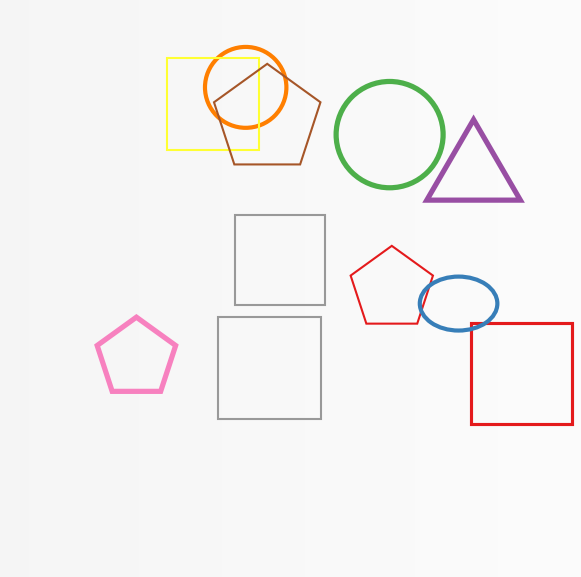[{"shape": "pentagon", "thickness": 1, "radius": 0.37, "center": [0.674, 0.499]}, {"shape": "square", "thickness": 1.5, "radius": 0.44, "center": [0.897, 0.353]}, {"shape": "oval", "thickness": 2, "radius": 0.33, "center": [0.789, 0.473]}, {"shape": "circle", "thickness": 2.5, "radius": 0.46, "center": [0.67, 0.766]}, {"shape": "triangle", "thickness": 2.5, "radius": 0.46, "center": [0.815, 0.699]}, {"shape": "circle", "thickness": 2, "radius": 0.35, "center": [0.423, 0.848]}, {"shape": "square", "thickness": 1, "radius": 0.4, "center": [0.366, 0.819]}, {"shape": "pentagon", "thickness": 1, "radius": 0.48, "center": [0.46, 0.792]}, {"shape": "pentagon", "thickness": 2.5, "radius": 0.35, "center": [0.235, 0.379]}, {"shape": "square", "thickness": 1, "radius": 0.39, "center": [0.482, 0.548]}, {"shape": "square", "thickness": 1, "radius": 0.44, "center": [0.464, 0.362]}]